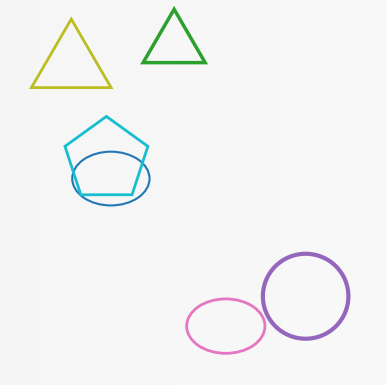[{"shape": "oval", "thickness": 1.5, "radius": 0.5, "center": [0.286, 0.536]}, {"shape": "triangle", "thickness": 2.5, "radius": 0.46, "center": [0.449, 0.884]}, {"shape": "circle", "thickness": 3, "radius": 0.55, "center": [0.789, 0.231]}, {"shape": "oval", "thickness": 2, "radius": 0.5, "center": [0.583, 0.153]}, {"shape": "triangle", "thickness": 2, "radius": 0.59, "center": [0.184, 0.832]}, {"shape": "pentagon", "thickness": 2, "radius": 0.56, "center": [0.275, 0.585]}]